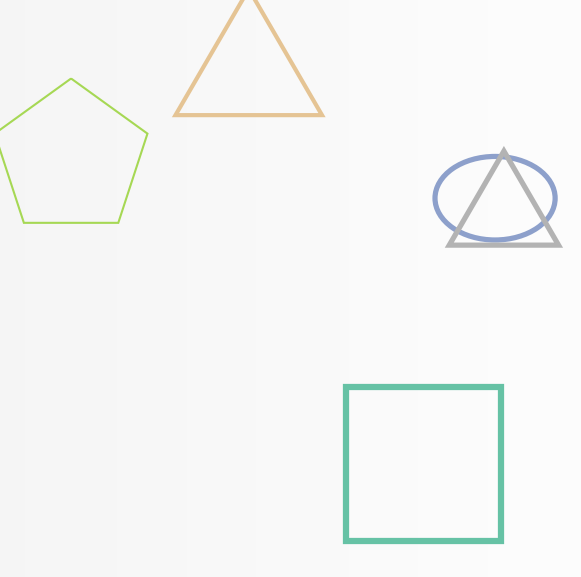[{"shape": "square", "thickness": 3, "radius": 0.67, "center": [0.728, 0.196]}, {"shape": "oval", "thickness": 2.5, "radius": 0.52, "center": [0.852, 0.656]}, {"shape": "pentagon", "thickness": 1, "radius": 0.69, "center": [0.122, 0.725]}, {"shape": "triangle", "thickness": 2, "radius": 0.73, "center": [0.428, 0.873]}, {"shape": "triangle", "thickness": 2.5, "radius": 0.54, "center": [0.867, 0.629]}]